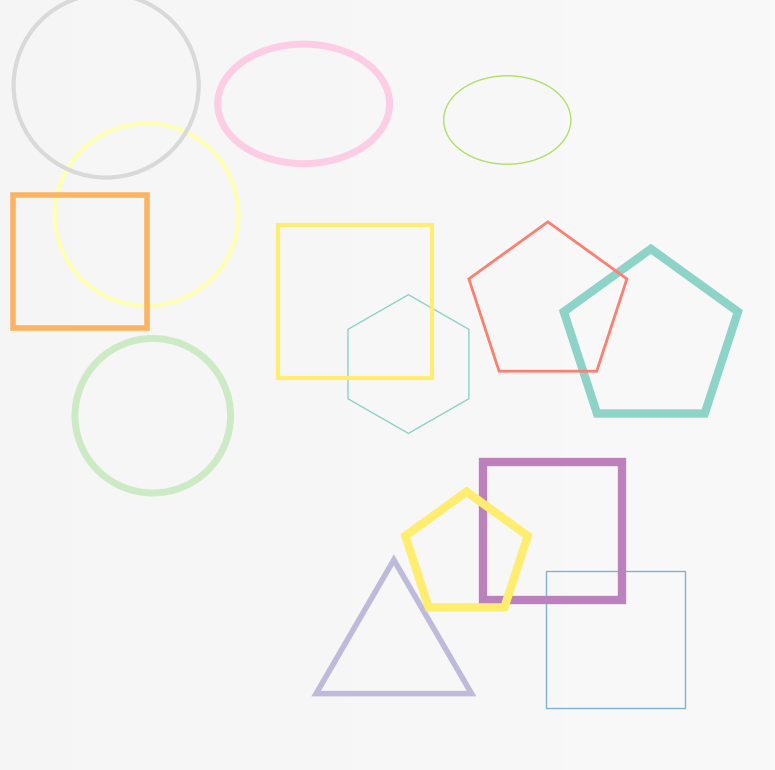[{"shape": "hexagon", "thickness": 0.5, "radius": 0.45, "center": [0.527, 0.527]}, {"shape": "pentagon", "thickness": 3, "radius": 0.59, "center": [0.84, 0.559]}, {"shape": "circle", "thickness": 1.5, "radius": 0.59, "center": [0.189, 0.721]}, {"shape": "triangle", "thickness": 2, "radius": 0.58, "center": [0.508, 0.157]}, {"shape": "pentagon", "thickness": 1, "radius": 0.54, "center": [0.707, 0.605]}, {"shape": "square", "thickness": 0.5, "radius": 0.45, "center": [0.794, 0.169]}, {"shape": "square", "thickness": 2, "radius": 0.43, "center": [0.104, 0.661]}, {"shape": "oval", "thickness": 0.5, "radius": 0.41, "center": [0.655, 0.844]}, {"shape": "oval", "thickness": 2.5, "radius": 0.55, "center": [0.392, 0.865]}, {"shape": "circle", "thickness": 1.5, "radius": 0.6, "center": [0.137, 0.889]}, {"shape": "square", "thickness": 3, "radius": 0.45, "center": [0.713, 0.31]}, {"shape": "circle", "thickness": 2.5, "radius": 0.5, "center": [0.197, 0.46]}, {"shape": "pentagon", "thickness": 3, "radius": 0.42, "center": [0.602, 0.278]}, {"shape": "square", "thickness": 1.5, "radius": 0.5, "center": [0.458, 0.609]}]